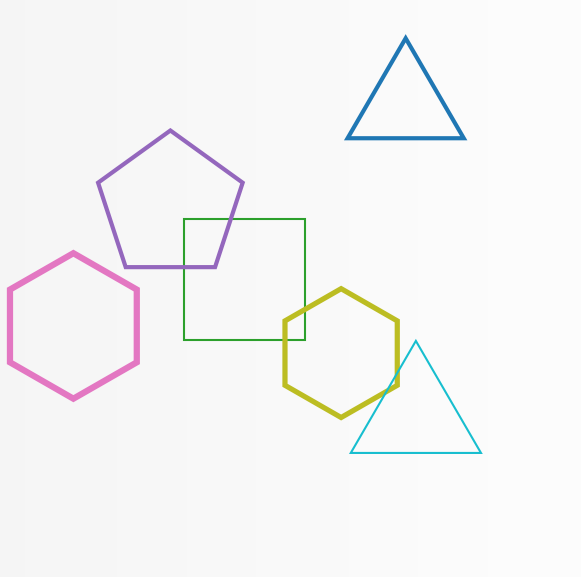[{"shape": "triangle", "thickness": 2, "radius": 0.58, "center": [0.698, 0.817]}, {"shape": "square", "thickness": 1, "radius": 0.52, "center": [0.421, 0.515]}, {"shape": "pentagon", "thickness": 2, "radius": 0.65, "center": [0.293, 0.642]}, {"shape": "hexagon", "thickness": 3, "radius": 0.63, "center": [0.126, 0.435]}, {"shape": "hexagon", "thickness": 2.5, "radius": 0.56, "center": [0.587, 0.388]}, {"shape": "triangle", "thickness": 1, "radius": 0.65, "center": [0.715, 0.279]}]